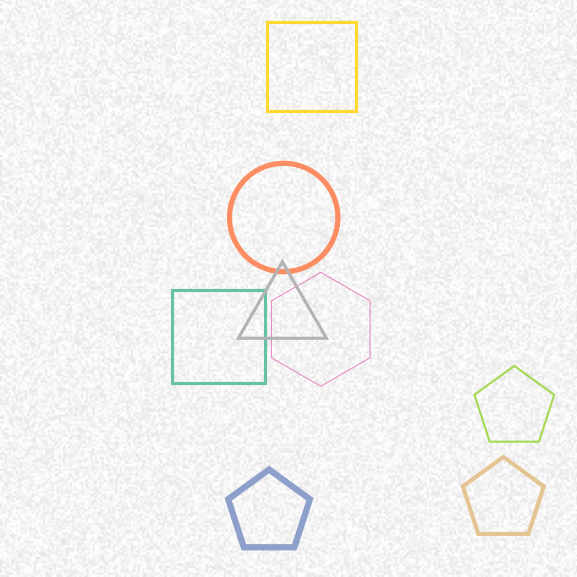[{"shape": "square", "thickness": 1.5, "radius": 0.4, "center": [0.379, 0.417]}, {"shape": "circle", "thickness": 2.5, "radius": 0.47, "center": [0.491, 0.623]}, {"shape": "pentagon", "thickness": 3, "radius": 0.37, "center": [0.466, 0.112]}, {"shape": "hexagon", "thickness": 0.5, "radius": 0.49, "center": [0.555, 0.429]}, {"shape": "pentagon", "thickness": 1, "radius": 0.36, "center": [0.891, 0.293]}, {"shape": "square", "thickness": 1.5, "radius": 0.39, "center": [0.54, 0.884]}, {"shape": "pentagon", "thickness": 2, "radius": 0.37, "center": [0.872, 0.134]}, {"shape": "triangle", "thickness": 1.5, "radius": 0.44, "center": [0.489, 0.457]}]